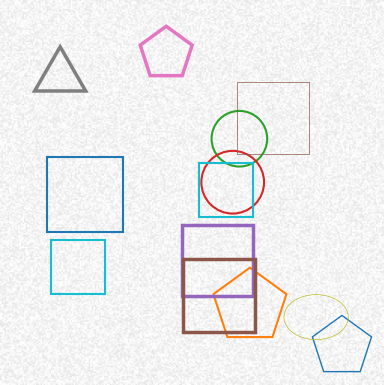[{"shape": "pentagon", "thickness": 1, "radius": 0.4, "center": [0.888, 0.1]}, {"shape": "square", "thickness": 1.5, "radius": 0.49, "center": [0.222, 0.495]}, {"shape": "pentagon", "thickness": 1.5, "radius": 0.5, "center": [0.649, 0.205]}, {"shape": "circle", "thickness": 1.5, "radius": 0.36, "center": [0.622, 0.64]}, {"shape": "circle", "thickness": 1.5, "radius": 0.41, "center": [0.604, 0.527]}, {"shape": "square", "thickness": 2.5, "radius": 0.46, "center": [0.566, 0.323]}, {"shape": "square", "thickness": 2.5, "radius": 0.47, "center": [0.57, 0.233]}, {"shape": "square", "thickness": 0.5, "radius": 0.46, "center": [0.709, 0.693]}, {"shape": "pentagon", "thickness": 2.5, "radius": 0.35, "center": [0.432, 0.861]}, {"shape": "triangle", "thickness": 2.5, "radius": 0.38, "center": [0.156, 0.802]}, {"shape": "oval", "thickness": 0.5, "radius": 0.42, "center": [0.821, 0.176]}, {"shape": "square", "thickness": 1.5, "radius": 0.35, "center": [0.202, 0.307]}, {"shape": "square", "thickness": 1.5, "radius": 0.35, "center": [0.586, 0.507]}]